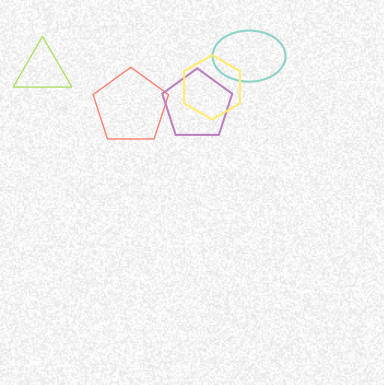[{"shape": "oval", "thickness": 1.5, "radius": 0.47, "center": [0.647, 0.854]}, {"shape": "pentagon", "thickness": 1, "radius": 0.52, "center": [0.34, 0.722]}, {"shape": "triangle", "thickness": 1, "radius": 0.44, "center": [0.111, 0.818]}, {"shape": "pentagon", "thickness": 1.5, "radius": 0.48, "center": [0.512, 0.727]}, {"shape": "hexagon", "thickness": 1.5, "radius": 0.42, "center": [0.551, 0.773]}]